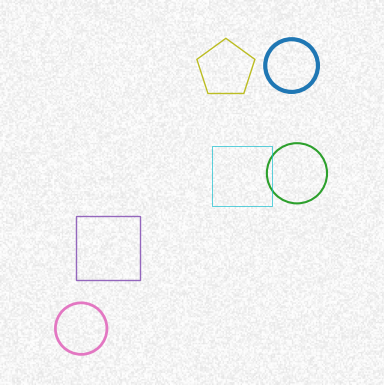[{"shape": "circle", "thickness": 3, "radius": 0.34, "center": [0.757, 0.83]}, {"shape": "circle", "thickness": 1.5, "radius": 0.39, "center": [0.771, 0.55]}, {"shape": "square", "thickness": 1, "radius": 0.42, "center": [0.281, 0.356]}, {"shape": "circle", "thickness": 2, "radius": 0.33, "center": [0.211, 0.146]}, {"shape": "pentagon", "thickness": 1, "radius": 0.4, "center": [0.587, 0.821]}, {"shape": "square", "thickness": 0.5, "radius": 0.39, "center": [0.628, 0.542]}]